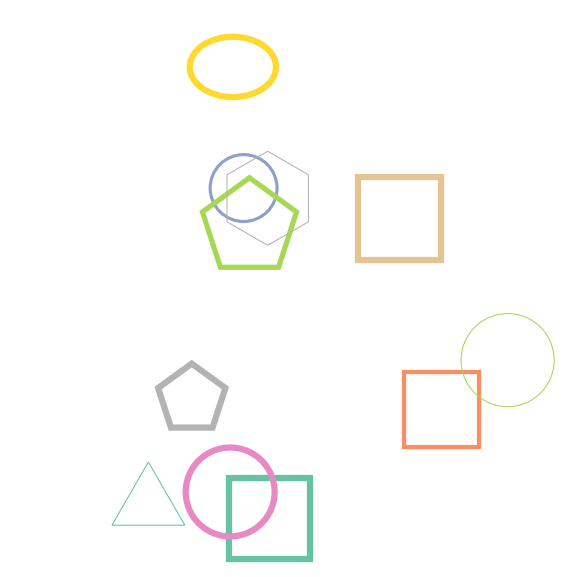[{"shape": "square", "thickness": 3, "radius": 0.35, "center": [0.467, 0.102]}, {"shape": "triangle", "thickness": 0.5, "radius": 0.36, "center": [0.257, 0.126]}, {"shape": "square", "thickness": 2, "radius": 0.32, "center": [0.765, 0.29]}, {"shape": "circle", "thickness": 1.5, "radius": 0.29, "center": [0.422, 0.674]}, {"shape": "circle", "thickness": 3, "radius": 0.38, "center": [0.399, 0.147]}, {"shape": "circle", "thickness": 0.5, "radius": 0.4, "center": [0.879, 0.376]}, {"shape": "pentagon", "thickness": 2.5, "radius": 0.43, "center": [0.432, 0.606]}, {"shape": "oval", "thickness": 3, "radius": 0.37, "center": [0.403, 0.883]}, {"shape": "square", "thickness": 3, "radius": 0.36, "center": [0.692, 0.621]}, {"shape": "pentagon", "thickness": 3, "radius": 0.31, "center": [0.332, 0.308]}, {"shape": "hexagon", "thickness": 0.5, "radius": 0.41, "center": [0.464, 0.656]}]